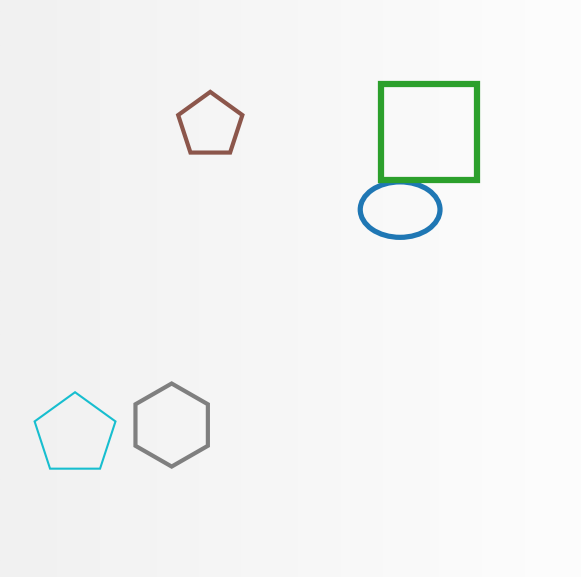[{"shape": "oval", "thickness": 2.5, "radius": 0.34, "center": [0.688, 0.636]}, {"shape": "square", "thickness": 3, "radius": 0.41, "center": [0.738, 0.771]}, {"shape": "pentagon", "thickness": 2, "radius": 0.29, "center": [0.362, 0.782]}, {"shape": "hexagon", "thickness": 2, "radius": 0.36, "center": [0.295, 0.263]}, {"shape": "pentagon", "thickness": 1, "radius": 0.37, "center": [0.129, 0.247]}]